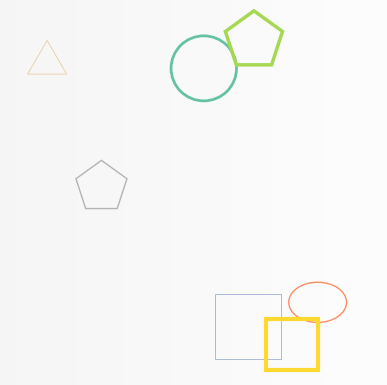[{"shape": "circle", "thickness": 2, "radius": 0.42, "center": [0.526, 0.822]}, {"shape": "oval", "thickness": 1, "radius": 0.37, "center": [0.82, 0.215]}, {"shape": "square", "thickness": 0.5, "radius": 0.42, "center": [0.639, 0.153]}, {"shape": "pentagon", "thickness": 2.5, "radius": 0.39, "center": [0.655, 0.894]}, {"shape": "square", "thickness": 3, "radius": 0.33, "center": [0.754, 0.106]}, {"shape": "triangle", "thickness": 0.5, "radius": 0.29, "center": [0.122, 0.837]}, {"shape": "pentagon", "thickness": 1, "radius": 0.35, "center": [0.262, 0.514]}]